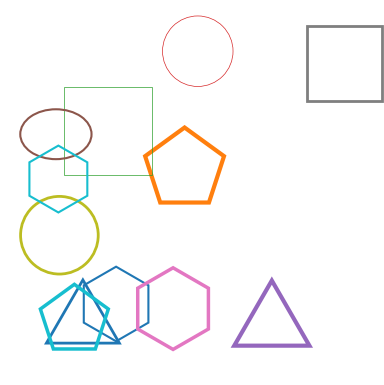[{"shape": "hexagon", "thickness": 1.5, "radius": 0.48, "center": [0.302, 0.21]}, {"shape": "triangle", "thickness": 2, "radius": 0.55, "center": [0.215, 0.163]}, {"shape": "pentagon", "thickness": 3, "radius": 0.54, "center": [0.479, 0.561]}, {"shape": "square", "thickness": 0.5, "radius": 0.57, "center": [0.28, 0.66]}, {"shape": "circle", "thickness": 0.5, "radius": 0.46, "center": [0.514, 0.867]}, {"shape": "triangle", "thickness": 3, "radius": 0.56, "center": [0.706, 0.159]}, {"shape": "oval", "thickness": 1.5, "radius": 0.46, "center": [0.145, 0.651]}, {"shape": "hexagon", "thickness": 2.5, "radius": 0.53, "center": [0.45, 0.198]}, {"shape": "square", "thickness": 2, "radius": 0.48, "center": [0.894, 0.835]}, {"shape": "circle", "thickness": 2, "radius": 0.5, "center": [0.154, 0.389]}, {"shape": "hexagon", "thickness": 1.5, "radius": 0.43, "center": [0.152, 0.535]}, {"shape": "pentagon", "thickness": 2.5, "radius": 0.46, "center": [0.193, 0.169]}]